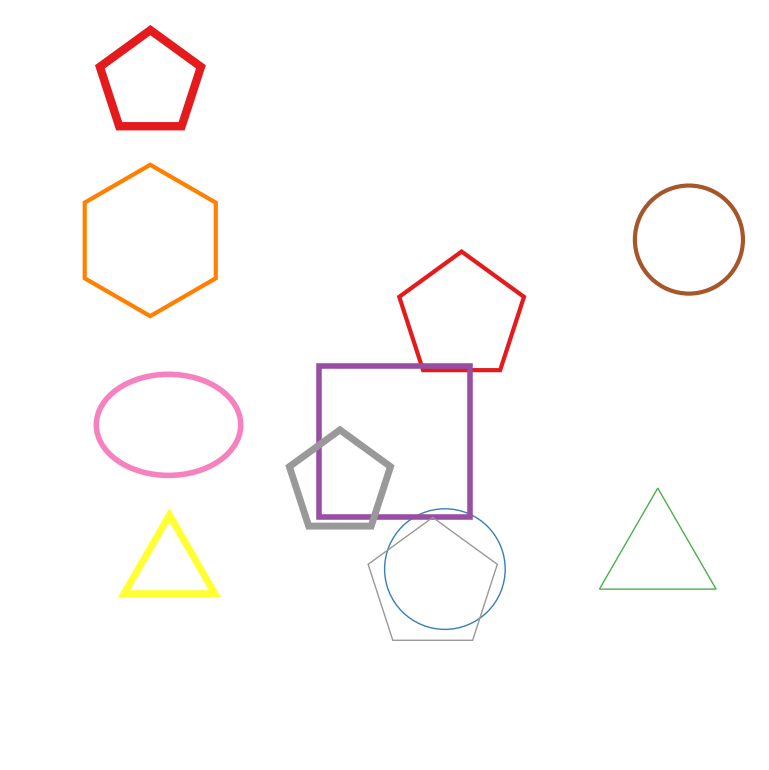[{"shape": "pentagon", "thickness": 3, "radius": 0.34, "center": [0.195, 0.892]}, {"shape": "pentagon", "thickness": 1.5, "radius": 0.43, "center": [0.599, 0.588]}, {"shape": "circle", "thickness": 0.5, "radius": 0.39, "center": [0.578, 0.261]}, {"shape": "triangle", "thickness": 0.5, "radius": 0.44, "center": [0.854, 0.279]}, {"shape": "square", "thickness": 2, "radius": 0.49, "center": [0.512, 0.426]}, {"shape": "hexagon", "thickness": 1.5, "radius": 0.49, "center": [0.195, 0.688]}, {"shape": "triangle", "thickness": 2.5, "radius": 0.34, "center": [0.22, 0.263]}, {"shape": "circle", "thickness": 1.5, "radius": 0.35, "center": [0.895, 0.689]}, {"shape": "oval", "thickness": 2, "radius": 0.47, "center": [0.219, 0.448]}, {"shape": "pentagon", "thickness": 0.5, "radius": 0.44, "center": [0.562, 0.24]}, {"shape": "pentagon", "thickness": 2.5, "radius": 0.35, "center": [0.441, 0.373]}]